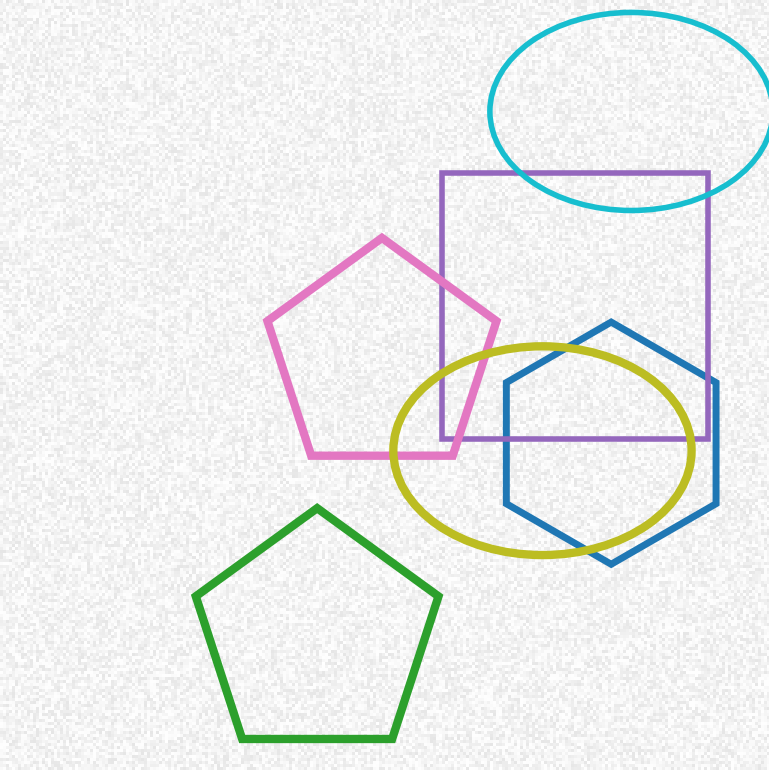[{"shape": "hexagon", "thickness": 2.5, "radius": 0.79, "center": [0.794, 0.424]}, {"shape": "pentagon", "thickness": 3, "radius": 0.83, "center": [0.412, 0.174]}, {"shape": "square", "thickness": 2, "radius": 0.86, "center": [0.747, 0.602]}, {"shape": "pentagon", "thickness": 3, "radius": 0.78, "center": [0.496, 0.535]}, {"shape": "oval", "thickness": 3, "radius": 0.97, "center": [0.705, 0.415]}, {"shape": "oval", "thickness": 2, "radius": 0.92, "center": [0.82, 0.855]}]